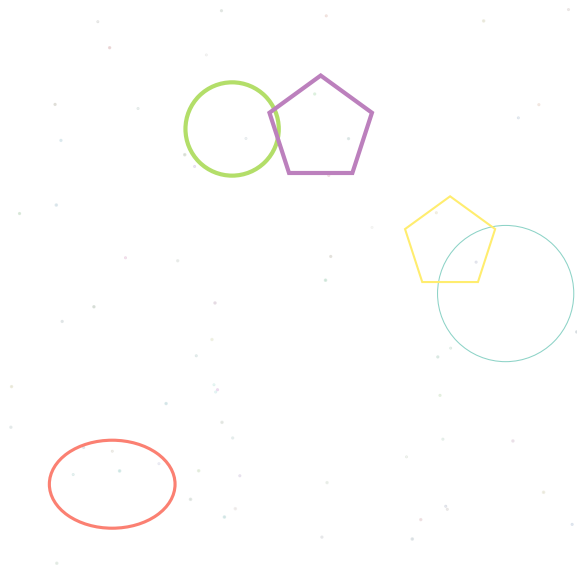[{"shape": "circle", "thickness": 0.5, "radius": 0.59, "center": [0.876, 0.491]}, {"shape": "oval", "thickness": 1.5, "radius": 0.54, "center": [0.194, 0.161]}, {"shape": "circle", "thickness": 2, "radius": 0.4, "center": [0.402, 0.776]}, {"shape": "pentagon", "thickness": 2, "radius": 0.47, "center": [0.555, 0.775]}, {"shape": "pentagon", "thickness": 1, "radius": 0.41, "center": [0.779, 0.577]}]